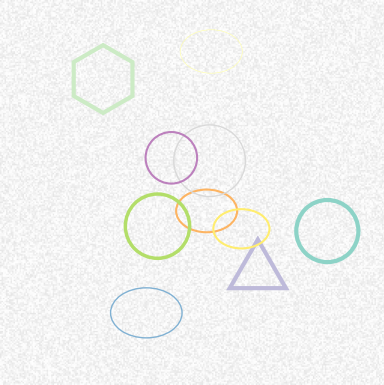[{"shape": "circle", "thickness": 3, "radius": 0.4, "center": [0.85, 0.4]}, {"shape": "oval", "thickness": 0.5, "radius": 0.4, "center": [0.549, 0.866]}, {"shape": "triangle", "thickness": 3, "radius": 0.42, "center": [0.67, 0.294]}, {"shape": "oval", "thickness": 1, "radius": 0.46, "center": [0.38, 0.187]}, {"shape": "oval", "thickness": 1.5, "radius": 0.4, "center": [0.537, 0.452]}, {"shape": "circle", "thickness": 2.5, "radius": 0.42, "center": [0.409, 0.413]}, {"shape": "circle", "thickness": 1, "radius": 0.47, "center": [0.544, 0.582]}, {"shape": "circle", "thickness": 1.5, "radius": 0.33, "center": [0.445, 0.59]}, {"shape": "hexagon", "thickness": 3, "radius": 0.44, "center": [0.268, 0.795]}, {"shape": "oval", "thickness": 1.5, "radius": 0.36, "center": [0.627, 0.406]}]